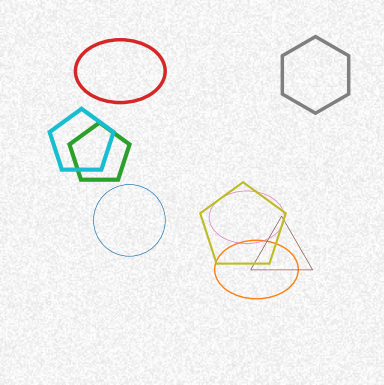[{"shape": "circle", "thickness": 0.5, "radius": 0.47, "center": [0.336, 0.428]}, {"shape": "oval", "thickness": 1, "radius": 0.54, "center": [0.666, 0.3]}, {"shape": "pentagon", "thickness": 3, "radius": 0.41, "center": [0.258, 0.6]}, {"shape": "oval", "thickness": 2.5, "radius": 0.58, "center": [0.312, 0.815]}, {"shape": "triangle", "thickness": 0.5, "radius": 0.47, "center": [0.731, 0.346]}, {"shape": "oval", "thickness": 0.5, "radius": 0.49, "center": [0.641, 0.436]}, {"shape": "hexagon", "thickness": 2.5, "radius": 0.5, "center": [0.82, 0.805]}, {"shape": "pentagon", "thickness": 1.5, "radius": 0.58, "center": [0.631, 0.41]}, {"shape": "pentagon", "thickness": 3, "radius": 0.44, "center": [0.212, 0.63]}]